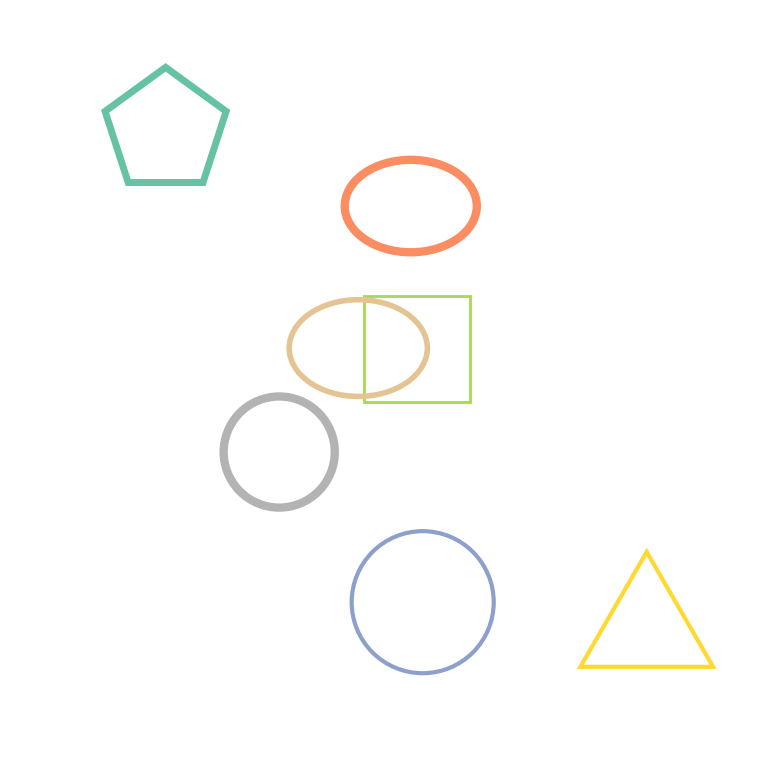[{"shape": "pentagon", "thickness": 2.5, "radius": 0.41, "center": [0.215, 0.83]}, {"shape": "oval", "thickness": 3, "radius": 0.43, "center": [0.533, 0.732]}, {"shape": "circle", "thickness": 1.5, "radius": 0.46, "center": [0.549, 0.218]}, {"shape": "square", "thickness": 1, "radius": 0.34, "center": [0.542, 0.547]}, {"shape": "triangle", "thickness": 1.5, "radius": 0.5, "center": [0.84, 0.184]}, {"shape": "oval", "thickness": 2, "radius": 0.45, "center": [0.465, 0.548]}, {"shape": "circle", "thickness": 3, "radius": 0.36, "center": [0.363, 0.413]}]